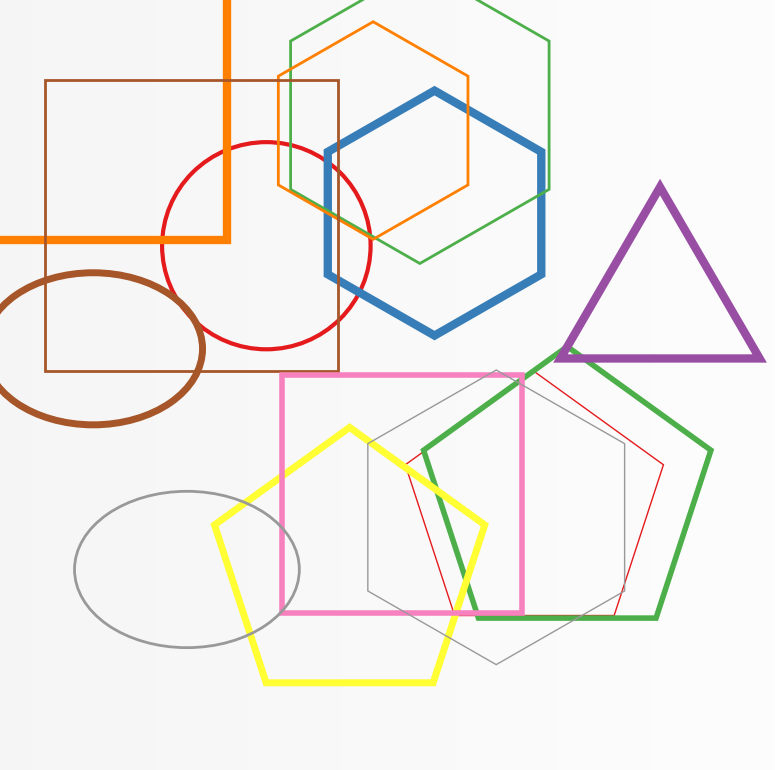[{"shape": "circle", "thickness": 1.5, "radius": 0.67, "center": [0.344, 0.681]}, {"shape": "pentagon", "thickness": 0.5, "radius": 0.88, "center": [0.69, 0.342]}, {"shape": "hexagon", "thickness": 3, "radius": 0.8, "center": [0.561, 0.723]}, {"shape": "hexagon", "thickness": 1, "radius": 0.96, "center": [0.542, 0.85]}, {"shape": "pentagon", "thickness": 2, "radius": 0.97, "center": [0.732, 0.355]}, {"shape": "triangle", "thickness": 3, "radius": 0.74, "center": [0.852, 0.609]}, {"shape": "hexagon", "thickness": 1, "radius": 0.71, "center": [0.481, 0.83]}, {"shape": "square", "thickness": 3, "radius": 0.81, "center": [0.131, 0.85]}, {"shape": "pentagon", "thickness": 2.5, "radius": 0.92, "center": [0.451, 0.262]}, {"shape": "oval", "thickness": 2.5, "radius": 0.71, "center": [0.12, 0.547]}, {"shape": "square", "thickness": 1, "radius": 0.94, "center": [0.248, 0.707]}, {"shape": "square", "thickness": 2, "radius": 0.77, "center": [0.519, 0.358]}, {"shape": "oval", "thickness": 1, "radius": 0.73, "center": [0.241, 0.26]}, {"shape": "hexagon", "thickness": 0.5, "radius": 0.96, "center": [0.64, 0.328]}]